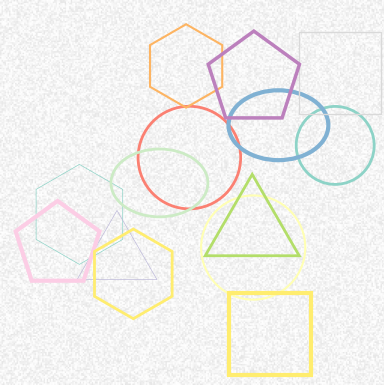[{"shape": "circle", "thickness": 2, "radius": 0.51, "center": [0.871, 0.622]}, {"shape": "hexagon", "thickness": 0.5, "radius": 0.65, "center": [0.206, 0.443]}, {"shape": "circle", "thickness": 1.5, "radius": 0.68, "center": [0.658, 0.357]}, {"shape": "triangle", "thickness": 0.5, "radius": 0.6, "center": [0.304, 0.334]}, {"shape": "circle", "thickness": 2, "radius": 0.67, "center": [0.492, 0.591]}, {"shape": "oval", "thickness": 3, "radius": 0.65, "center": [0.723, 0.675]}, {"shape": "hexagon", "thickness": 1.5, "radius": 0.54, "center": [0.483, 0.829]}, {"shape": "triangle", "thickness": 2, "radius": 0.7, "center": [0.655, 0.406]}, {"shape": "pentagon", "thickness": 3, "radius": 0.57, "center": [0.15, 0.364]}, {"shape": "square", "thickness": 1, "radius": 0.53, "center": [0.884, 0.81]}, {"shape": "pentagon", "thickness": 2.5, "radius": 0.62, "center": [0.659, 0.795]}, {"shape": "oval", "thickness": 2, "radius": 0.63, "center": [0.414, 0.525]}, {"shape": "square", "thickness": 3, "radius": 0.53, "center": [0.701, 0.132]}, {"shape": "hexagon", "thickness": 2, "radius": 0.58, "center": [0.346, 0.289]}]